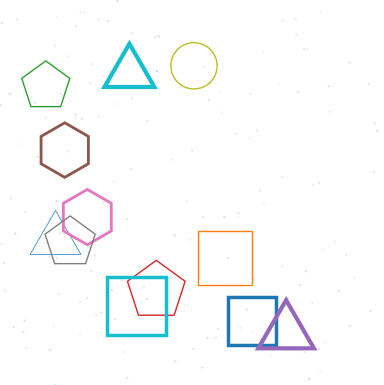[{"shape": "square", "thickness": 2.5, "radius": 0.31, "center": [0.654, 0.167]}, {"shape": "triangle", "thickness": 0.5, "radius": 0.38, "center": [0.144, 0.377]}, {"shape": "square", "thickness": 1, "radius": 0.35, "center": [0.583, 0.329]}, {"shape": "pentagon", "thickness": 1, "radius": 0.33, "center": [0.119, 0.776]}, {"shape": "pentagon", "thickness": 1, "radius": 0.39, "center": [0.406, 0.245]}, {"shape": "triangle", "thickness": 3, "radius": 0.42, "center": [0.743, 0.137]}, {"shape": "hexagon", "thickness": 2, "radius": 0.35, "center": [0.168, 0.61]}, {"shape": "hexagon", "thickness": 2, "radius": 0.36, "center": [0.227, 0.436]}, {"shape": "pentagon", "thickness": 1, "radius": 0.34, "center": [0.182, 0.371]}, {"shape": "circle", "thickness": 1, "radius": 0.3, "center": [0.504, 0.829]}, {"shape": "square", "thickness": 2.5, "radius": 0.38, "center": [0.355, 0.206]}, {"shape": "triangle", "thickness": 3, "radius": 0.37, "center": [0.336, 0.812]}]